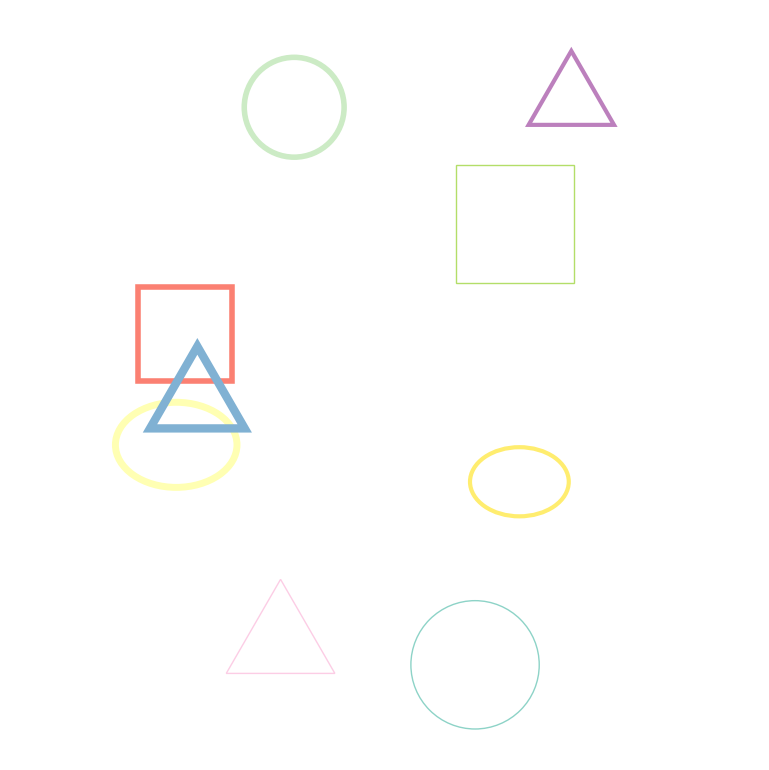[{"shape": "circle", "thickness": 0.5, "radius": 0.42, "center": [0.617, 0.137]}, {"shape": "oval", "thickness": 2.5, "radius": 0.39, "center": [0.229, 0.422]}, {"shape": "square", "thickness": 2, "radius": 0.31, "center": [0.241, 0.566]}, {"shape": "triangle", "thickness": 3, "radius": 0.36, "center": [0.256, 0.479]}, {"shape": "square", "thickness": 0.5, "radius": 0.38, "center": [0.669, 0.709]}, {"shape": "triangle", "thickness": 0.5, "radius": 0.41, "center": [0.364, 0.166]}, {"shape": "triangle", "thickness": 1.5, "radius": 0.32, "center": [0.742, 0.87]}, {"shape": "circle", "thickness": 2, "radius": 0.32, "center": [0.382, 0.861]}, {"shape": "oval", "thickness": 1.5, "radius": 0.32, "center": [0.675, 0.374]}]